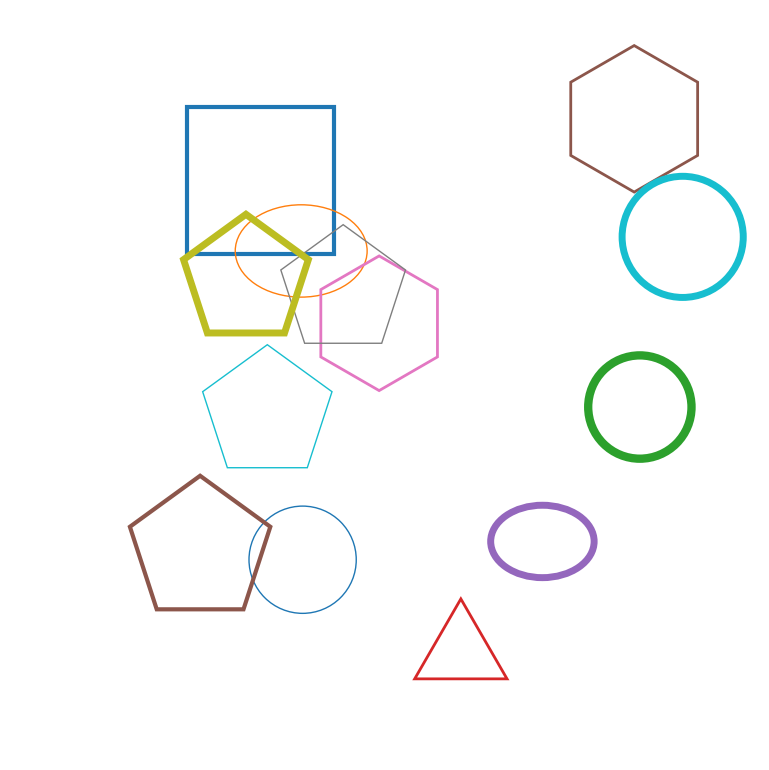[{"shape": "square", "thickness": 1.5, "radius": 0.48, "center": [0.339, 0.765]}, {"shape": "circle", "thickness": 0.5, "radius": 0.35, "center": [0.393, 0.273]}, {"shape": "oval", "thickness": 0.5, "radius": 0.43, "center": [0.391, 0.674]}, {"shape": "circle", "thickness": 3, "radius": 0.34, "center": [0.831, 0.471]}, {"shape": "triangle", "thickness": 1, "radius": 0.35, "center": [0.599, 0.153]}, {"shape": "oval", "thickness": 2.5, "radius": 0.34, "center": [0.704, 0.297]}, {"shape": "pentagon", "thickness": 1.5, "radius": 0.48, "center": [0.26, 0.286]}, {"shape": "hexagon", "thickness": 1, "radius": 0.48, "center": [0.824, 0.846]}, {"shape": "hexagon", "thickness": 1, "radius": 0.44, "center": [0.492, 0.58]}, {"shape": "pentagon", "thickness": 0.5, "radius": 0.43, "center": [0.446, 0.623]}, {"shape": "pentagon", "thickness": 2.5, "radius": 0.43, "center": [0.319, 0.636]}, {"shape": "pentagon", "thickness": 0.5, "radius": 0.44, "center": [0.347, 0.464]}, {"shape": "circle", "thickness": 2.5, "radius": 0.39, "center": [0.887, 0.692]}]